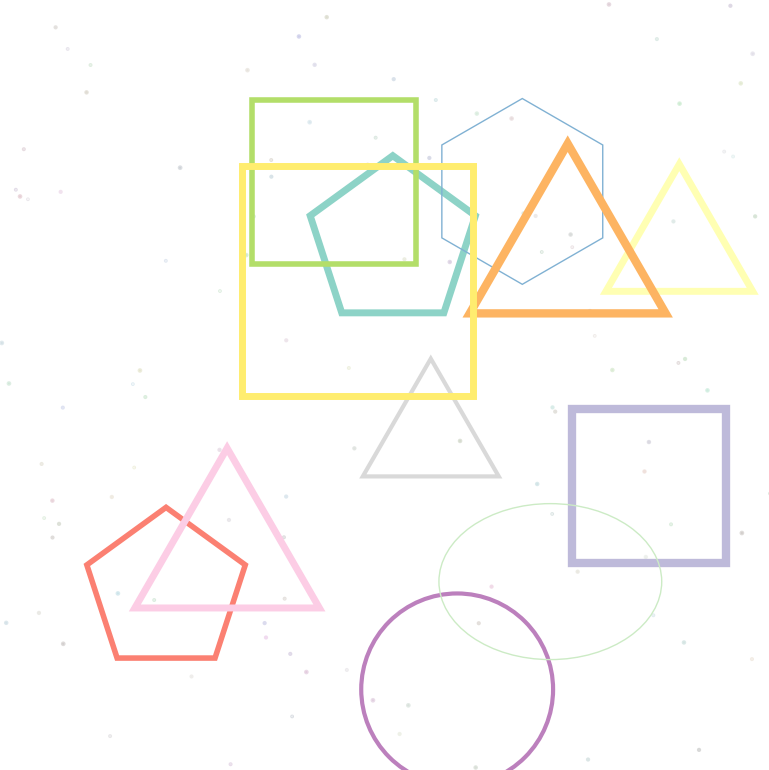[{"shape": "pentagon", "thickness": 2.5, "radius": 0.56, "center": [0.51, 0.685]}, {"shape": "triangle", "thickness": 2.5, "radius": 0.55, "center": [0.882, 0.677]}, {"shape": "square", "thickness": 3, "radius": 0.5, "center": [0.843, 0.369]}, {"shape": "pentagon", "thickness": 2, "radius": 0.54, "center": [0.216, 0.233]}, {"shape": "hexagon", "thickness": 0.5, "radius": 0.6, "center": [0.678, 0.751]}, {"shape": "triangle", "thickness": 3, "radius": 0.73, "center": [0.737, 0.666]}, {"shape": "square", "thickness": 2, "radius": 0.53, "center": [0.434, 0.763]}, {"shape": "triangle", "thickness": 2.5, "radius": 0.69, "center": [0.295, 0.28]}, {"shape": "triangle", "thickness": 1.5, "radius": 0.51, "center": [0.559, 0.432]}, {"shape": "circle", "thickness": 1.5, "radius": 0.62, "center": [0.594, 0.105]}, {"shape": "oval", "thickness": 0.5, "radius": 0.72, "center": [0.715, 0.245]}, {"shape": "square", "thickness": 2.5, "radius": 0.75, "center": [0.464, 0.635]}]